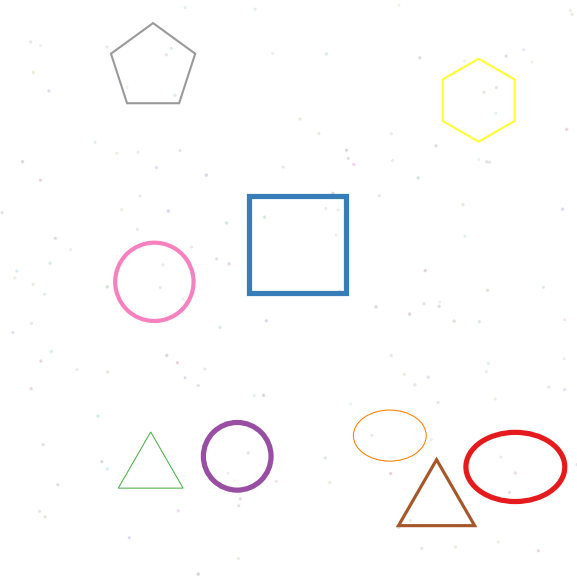[{"shape": "oval", "thickness": 2.5, "radius": 0.43, "center": [0.892, 0.191]}, {"shape": "square", "thickness": 2.5, "radius": 0.42, "center": [0.515, 0.576]}, {"shape": "triangle", "thickness": 0.5, "radius": 0.32, "center": [0.261, 0.186]}, {"shape": "circle", "thickness": 2.5, "radius": 0.29, "center": [0.411, 0.209]}, {"shape": "oval", "thickness": 0.5, "radius": 0.32, "center": [0.675, 0.245]}, {"shape": "hexagon", "thickness": 1, "radius": 0.36, "center": [0.829, 0.826]}, {"shape": "triangle", "thickness": 1.5, "radius": 0.38, "center": [0.756, 0.127]}, {"shape": "circle", "thickness": 2, "radius": 0.34, "center": [0.267, 0.511]}, {"shape": "pentagon", "thickness": 1, "radius": 0.38, "center": [0.265, 0.882]}]